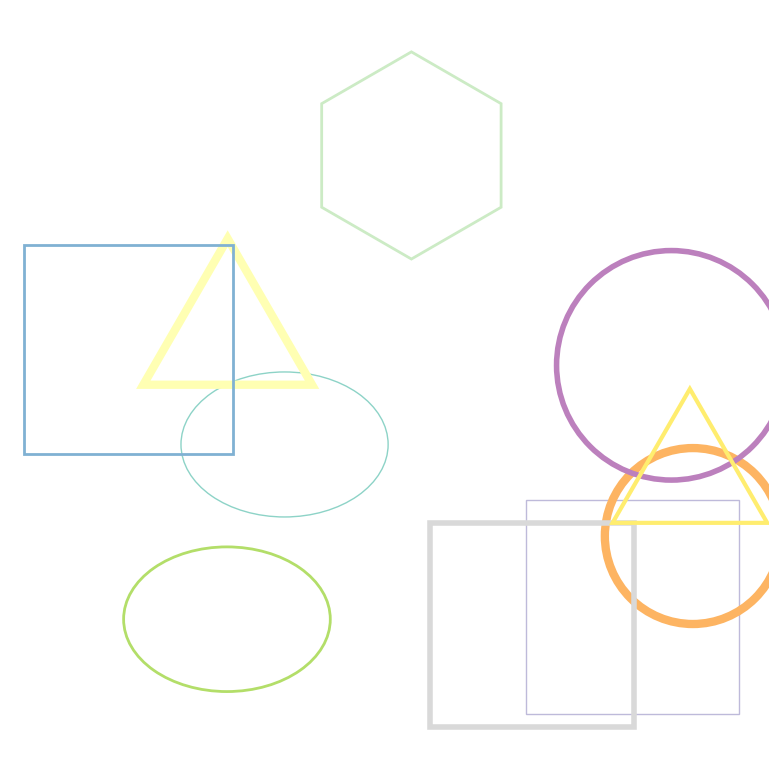[{"shape": "oval", "thickness": 0.5, "radius": 0.67, "center": [0.37, 0.423]}, {"shape": "triangle", "thickness": 3, "radius": 0.63, "center": [0.296, 0.564]}, {"shape": "square", "thickness": 0.5, "radius": 0.69, "center": [0.821, 0.212]}, {"shape": "square", "thickness": 1, "radius": 0.68, "center": [0.167, 0.546]}, {"shape": "circle", "thickness": 3, "radius": 0.57, "center": [0.9, 0.304]}, {"shape": "oval", "thickness": 1, "radius": 0.67, "center": [0.295, 0.196]}, {"shape": "square", "thickness": 2, "radius": 0.66, "center": [0.691, 0.188]}, {"shape": "circle", "thickness": 2, "radius": 0.75, "center": [0.872, 0.526]}, {"shape": "hexagon", "thickness": 1, "radius": 0.67, "center": [0.534, 0.798]}, {"shape": "triangle", "thickness": 1.5, "radius": 0.58, "center": [0.896, 0.379]}]